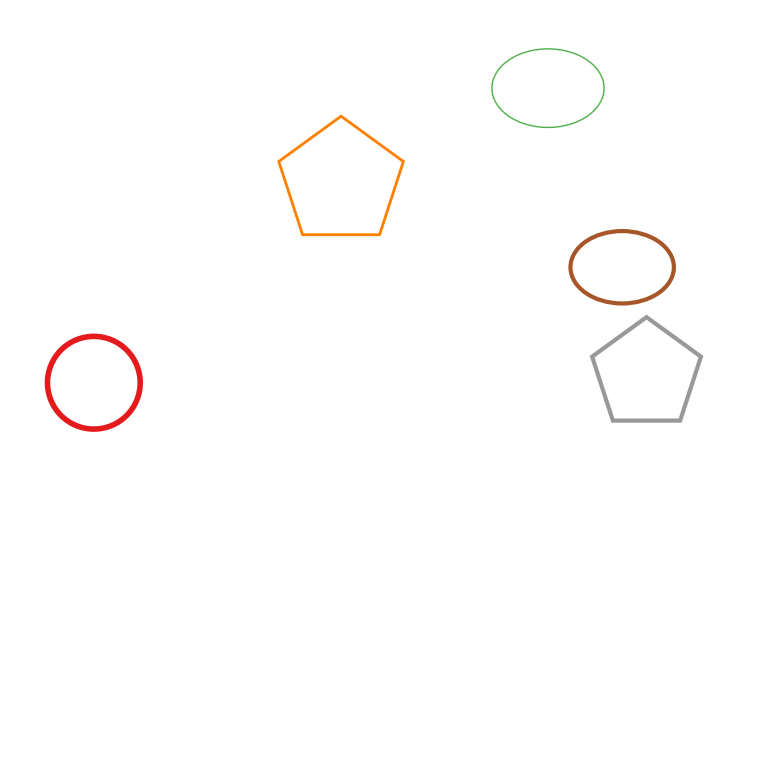[{"shape": "circle", "thickness": 2, "radius": 0.3, "center": [0.122, 0.503]}, {"shape": "oval", "thickness": 0.5, "radius": 0.36, "center": [0.712, 0.886]}, {"shape": "pentagon", "thickness": 1, "radius": 0.43, "center": [0.443, 0.764]}, {"shape": "oval", "thickness": 1.5, "radius": 0.34, "center": [0.808, 0.653]}, {"shape": "pentagon", "thickness": 1.5, "radius": 0.37, "center": [0.84, 0.514]}]